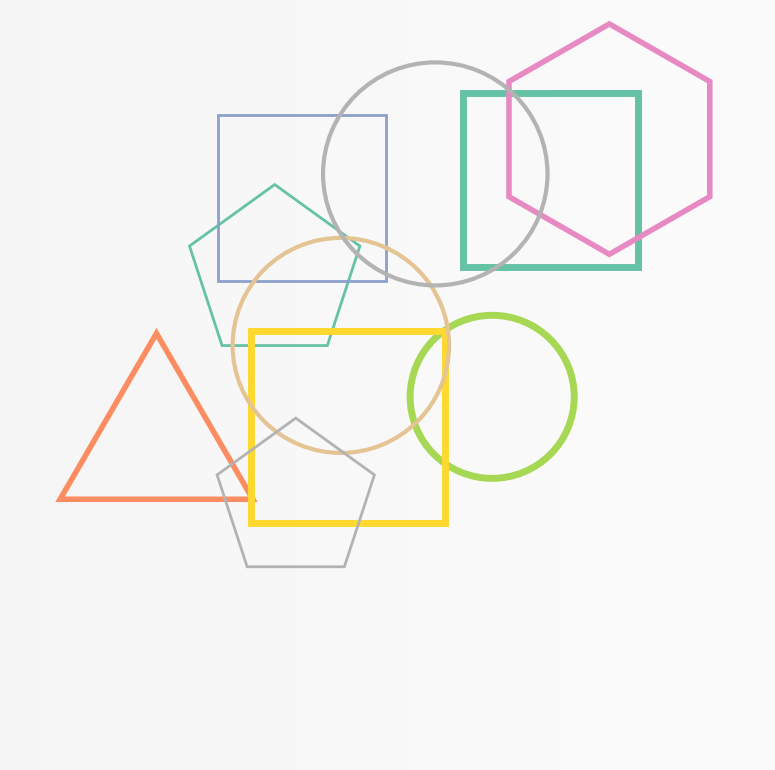[{"shape": "pentagon", "thickness": 1, "radius": 0.58, "center": [0.354, 0.645]}, {"shape": "square", "thickness": 2.5, "radius": 0.57, "center": [0.71, 0.767]}, {"shape": "triangle", "thickness": 2, "radius": 0.72, "center": [0.202, 0.423]}, {"shape": "square", "thickness": 1, "radius": 0.54, "center": [0.39, 0.743]}, {"shape": "hexagon", "thickness": 2, "radius": 0.75, "center": [0.786, 0.819]}, {"shape": "circle", "thickness": 2.5, "radius": 0.53, "center": [0.635, 0.485]}, {"shape": "square", "thickness": 2.5, "radius": 0.62, "center": [0.449, 0.445]}, {"shape": "circle", "thickness": 1.5, "radius": 0.7, "center": [0.44, 0.551]}, {"shape": "circle", "thickness": 1.5, "radius": 0.72, "center": [0.562, 0.774]}, {"shape": "pentagon", "thickness": 1, "radius": 0.53, "center": [0.382, 0.35]}]